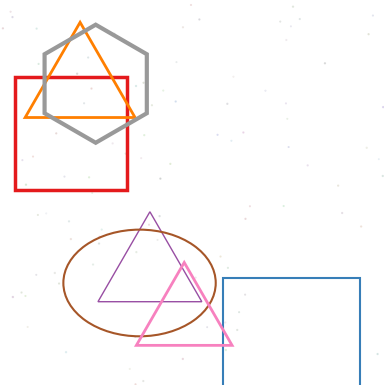[{"shape": "square", "thickness": 2.5, "radius": 0.73, "center": [0.184, 0.653]}, {"shape": "square", "thickness": 1.5, "radius": 0.89, "center": [0.757, 0.101]}, {"shape": "triangle", "thickness": 1, "radius": 0.78, "center": [0.389, 0.294]}, {"shape": "triangle", "thickness": 2, "radius": 0.82, "center": [0.208, 0.777]}, {"shape": "oval", "thickness": 1.5, "radius": 0.99, "center": [0.362, 0.265]}, {"shape": "triangle", "thickness": 2, "radius": 0.72, "center": [0.479, 0.175]}, {"shape": "hexagon", "thickness": 3, "radius": 0.77, "center": [0.249, 0.783]}]